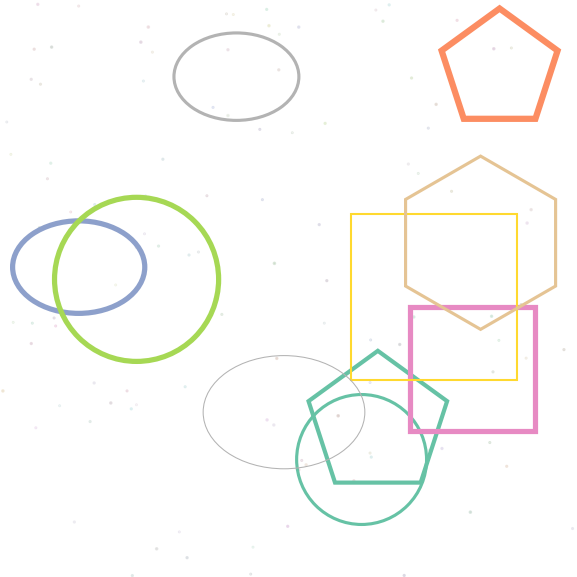[{"shape": "pentagon", "thickness": 2, "radius": 0.63, "center": [0.654, 0.266]}, {"shape": "circle", "thickness": 1.5, "radius": 0.56, "center": [0.626, 0.203]}, {"shape": "pentagon", "thickness": 3, "radius": 0.53, "center": [0.865, 0.879]}, {"shape": "oval", "thickness": 2.5, "radius": 0.57, "center": [0.136, 0.537]}, {"shape": "square", "thickness": 2.5, "radius": 0.54, "center": [0.818, 0.361]}, {"shape": "circle", "thickness": 2.5, "radius": 0.71, "center": [0.236, 0.515]}, {"shape": "square", "thickness": 1, "radius": 0.72, "center": [0.751, 0.485]}, {"shape": "hexagon", "thickness": 1.5, "radius": 0.75, "center": [0.832, 0.579]}, {"shape": "oval", "thickness": 1.5, "radius": 0.54, "center": [0.409, 0.866]}, {"shape": "oval", "thickness": 0.5, "radius": 0.7, "center": [0.492, 0.285]}]